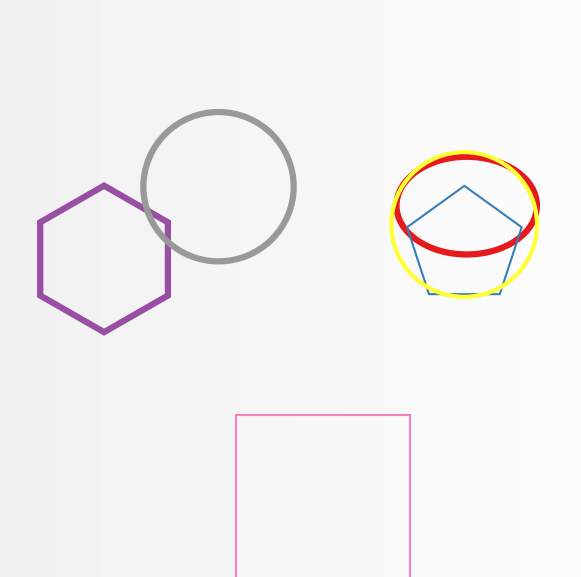[{"shape": "oval", "thickness": 3, "radius": 0.6, "center": [0.803, 0.643]}, {"shape": "pentagon", "thickness": 1, "radius": 0.52, "center": [0.799, 0.574]}, {"shape": "hexagon", "thickness": 3, "radius": 0.63, "center": [0.179, 0.551]}, {"shape": "circle", "thickness": 2, "radius": 0.63, "center": [0.799, 0.61]}, {"shape": "square", "thickness": 1, "radius": 0.75, "center": [0.556, 0.13]}, {"shape": "circle", "thickness": 3, "radius": 0.65, "center": [0.376, 0.676]}]